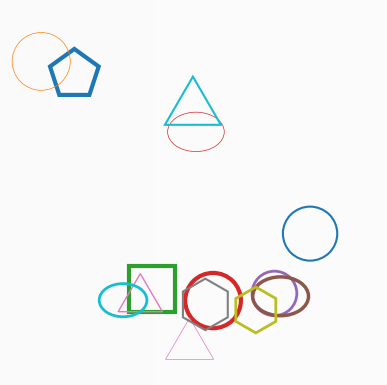[{"shape": "pentagon", "thickness": 3, "radius": 0.33, "center": [0.192, 0.807]}, {"shape": "circle", "thickness": 1.5, "radius": 0.35, "center": [0.8, 0.393]}, {"shape": "circle", "thickness": 0.5, "radius": 0.38, "center": [0.106, 0.841]}, {"shape": "square", "thickness": 3, "radius": 0.3, "center": [0.392, 0.25]}, {"shape": "circle", "thickness": 3, "radius": 0.36, "center": [0.55, 0.219]}, {"shape": "oval", "thickness": 0.5, "radius": 0.37, "center": [0.506, 0.657]}, {"shape": "circle", "thickness": 2, "radius": 0.29, "center": [0.708, 0.238]}, {"shape": "oval", "thickness": 2.5, "radius": 0.36, "center": [0.724, 0.23]}, {"shape": "triangle", "thickness": 0.5, "radius": 0.36, "center": [0.489, 0.103]}, {"shape": "triangle", "thickness": 1, "radius": 0.33, "center": [0.362, 0.223]}, {"shape": "hexagon", "thickness": 1.5, "radius": 0.33, "center": [0.53, 0.209]}, {"shape": "hexagon", "thickness": 2, "radius": 0.3, "center": [0.66, 0.195]}, {"shape": "triangle", "thickness": 1.5, "radius": 0.42, "center": [0.498, 0.718]}, {"shape": "oval", "thickness": 2, "radius": 0.31, "center": [0.318, 0.22]}]